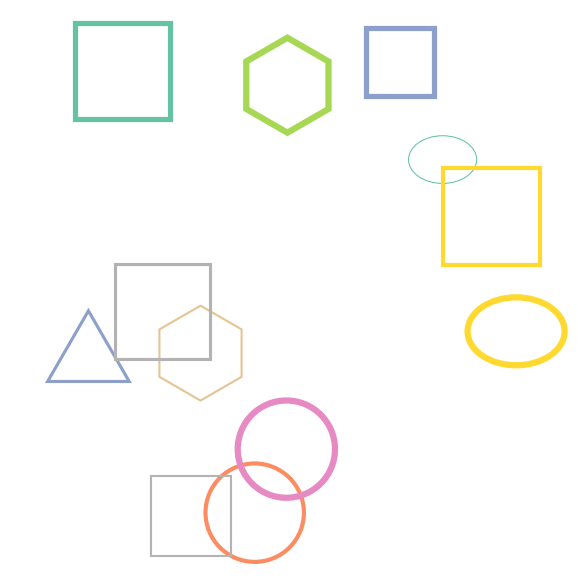[{"shape": "square", "thickness": 2.5, "radius": 0.41, "center": [0.212, 0.876]}, {"shape": "oval", "thickness": 0.5, "radius": 0.29, "center": [0.766, 0.723]}, {"shape": "circle", "thickness": 2, "radius": 0.43, "center": [0.441, 0.111]}, {"shape": "square", "thickness": 2.5, "radius": 0.29, "center": [0.692, 0.892]}, {"shape": "triangle", "thickness": 1.5, "radius": 0.41, "center": [0.153, 0.379]}, {"shape": "circle", "thickness": 3, "radius": 0.42, "center": [0.496, 0.221]}, {"shape": "hexagon", "thickness": 3, "radius": 0.41, "center": [0.498, 0.852]}, {"shape": "square", "thickness": 2, "radius": 0.42, "center": [0.851, 0.624]}, {"shape": "oval", "thickness": 3, "radius": 0.42, "center": [0.894, 0.425]}, {"shape": "hexagon", "thickness": 1, "radius": 0.41, "center": [0.347, 0.388]}, {"shape": "square", "thickness": 1, "radius": 0.34, "center": [0.331, 0.106]}, {"shape": "square", "thickness": 1.5, "radius": 0.41, "center": [0.281, 0.46]}]